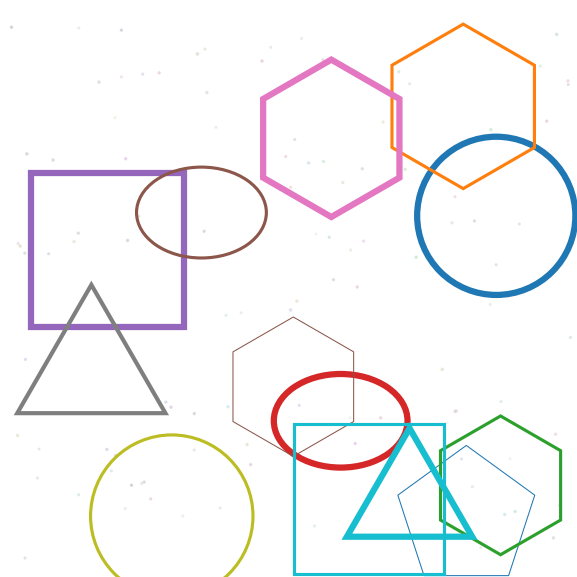[{"shape": "circle", "thickness": 3, "radius": 0.68, "center": [0.859, 0.625]}, {"shape": "pentagon", "thickness": 0.5, "radius": 0.62, "center": [0.807, 0.103]}, {"shape": "hexagon", "thickness": 1.5, "radius": 0.71, "center": [0.802, 0.815]}, {"shape": "hexagon", "thickness": 1.5, "radius": 0.6, "center": [0.867, 0.159]}, {"shape": "oval", "thickness": 3, "radius": 0.58, "center": [0.59, 0.271]}, {"shape": "square", "thickness": 3, "radius": 0.66, "center": [0.186, 0.566]}, {"shape": "oval", "thickness": 1.5, "radius": 0.56, "center": [0.349, 0.631]}, {"shape": "hexagon", "thickness": 0.5, "radius": 0.6, "center": [0.508, 0.33]}, {"shape": "hexagon", "thickness": 3, "radius": 0.68, "center": [0.574, 0.76]}, {"shape": "triangle", "thickness": 2, "radius": 0.74, "center": [0.158, 0.358]}, {"shape": "circle", "thickness": 1.5, "radius": 0.7, "center": [0.297, 0.105]}, {"shape": "square", "thickness": 1.5, "radius": 0.65, "center": [0.639, 0.135]}, {"shape": "triangle", "thickness": 3, "radius": 0.63, "center": [0.709, 0.132]}]